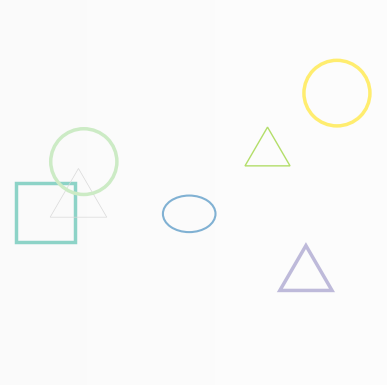[{"shape": "square", "thickness": 2.5, "radius": 0.38, "center": [0.117, 0.448]}, {"shape": "triangle", "thickness": 2.5, "radius": 0.39, "center": [0.789, 0.284]}, {"shape": "oval", "thickness": 1.5, "radius": 0.34, "center": [0.488, 0.445]}, {"shape": "triangle", "thickness": 1, "radius": 0.34, "center": [0.69, 0.603]}, {"shape": "triangle", "thickness": 0.5, "radius": 0.42, "center": [0.202, 0.478]}, {"shape": "circle", "thickness": 2.5, "radius": 0.43, "center": [0.216, 0.58]}, {"shape": "circle", "thickness": 2.5, "radius": 0.43, "center": [0.87, 0.758]}]